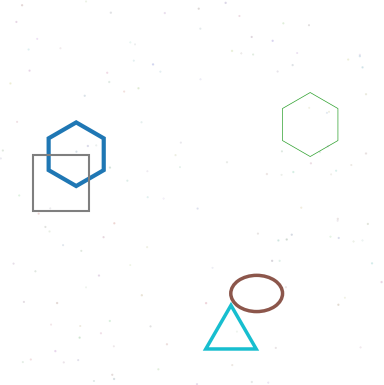[{"shape": "hexagon", "thickness": 3, "radius": 0.41, "center": [0.198, 0.599]}, {"shape": "hexagon", "thickness": 0.5, "radius": 0.42, "center": [0.806, 0.677]}, {"shape": "oval", "thickness": 2.5, "radius": 0.34, "center": [0.667, 0.238]}, {"shape": "square", "thickness": 1.5, "radius": 0.37, "center": [0.159, 0.524]}, {"shape": "triangle", "thickness": 2.5, "radius": 0.38, "center": [0.6, 0.131]}]